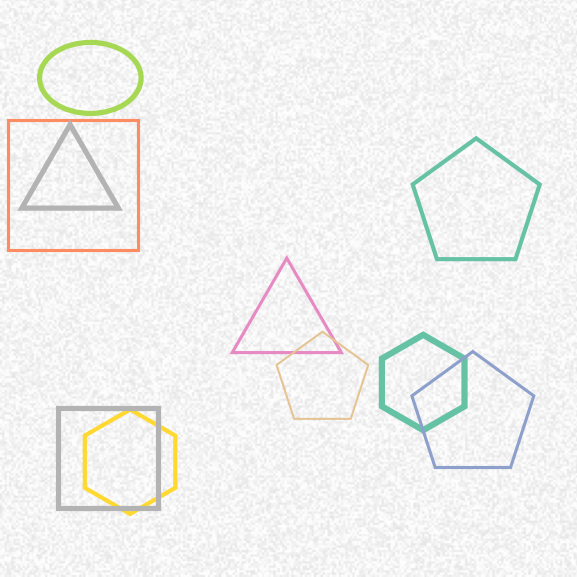[{"shape": "hexagon", "thickness": 3, "radius": 0.41, "center": [0.733, 0.337]}, {"shape": "pentagon", "thickness": 2, "radius": 0.58, "center": [0.825, 0.644]}, {"shape": "square", "thickness": 1.5, "radius": 0.56, "center": [0.127, 0.679]}, {"shape": "pentagon", "thickness": 1.5, "radius": 0.55, "center": [0.819, 0.279]}, {"shape": "triangle", "thickness": 1.5, "radius": 0.55, "center": [0.497, 0.443]}, {"shape": "oval", "thickness": 2.5, "radius": 0.44, "center": [0.156, 0.864]}, {"shape": "hexagon", "thickness": 2, "radius": 0.45, "center": [0.225, 0.2]}, {"shape": "pentagon", "thickness": 1, "radius": 0.42, "center": [0.558, 0.341]}, {"shape": "square", "thickness": 2.5, "radius": 0.43, "center": [0.188, 0.206]}, {"shape": "triangle", "thickness": 2.5, "radius": 0.48, "center": [0.121, 0.687]}]